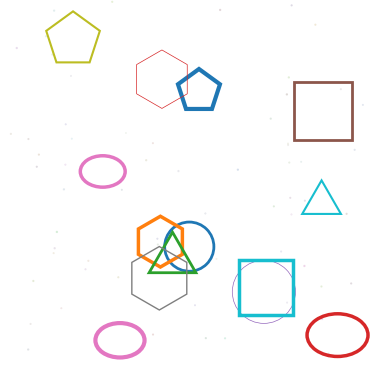[{"shape": "pentagon", "thickness": 3, "radius": 0.29, "center": [0.517, 0.763]}, {"shape": "circle", "thickness": 2, "radius": 0.32, "center": [0.492, 0.359]}, {"shape": "hexagon", "thickness": 2.5, "radius": 0.33, "center": [0.417, 0.372]}, {"shape": "triangle", "thickness": 2, "radius": 0.35, "center": [0.448, 0.327]}, {"shape": "oval", "thickness": 2.5, "radius": 0.4, "center": [0.877, 0.13]}, {"shape": "hexagon", "thickness": 0.5, "radius": 0.38, "center": [0.421, 0.794]}, {"shape": "circle", "thickness": 0.5, "radius": 0.41, "center": [0.685, 0.242]}, {"shape": "square", "thickness": 2, "radius": 0.38, "center": [0.839, 0.712]}, {"shape": "oval", "thickness": 2.5, "radius": 0.29, "center": [0.267, 0.555]}, {"shape": "oval", "thickness": 3, "radius": 0.32, "center": [0.312, 0.116]}, {"shape": "hexagon", "thickness": 1, "radius": 0.41, "center": [0.414, 0.277]}, {"shape": "pentagon", "thickness": 1.5, "radius": 0.37, "center": [0.19, 0.897]}, {"shape": "square", "thickness": 2.5, "radius": 0.35, "center": [0.692, 0.253]}, {"shape": "triangle", "thickness": 1.5, "radius": 0.29, "center": [0.835, 0.473]}]